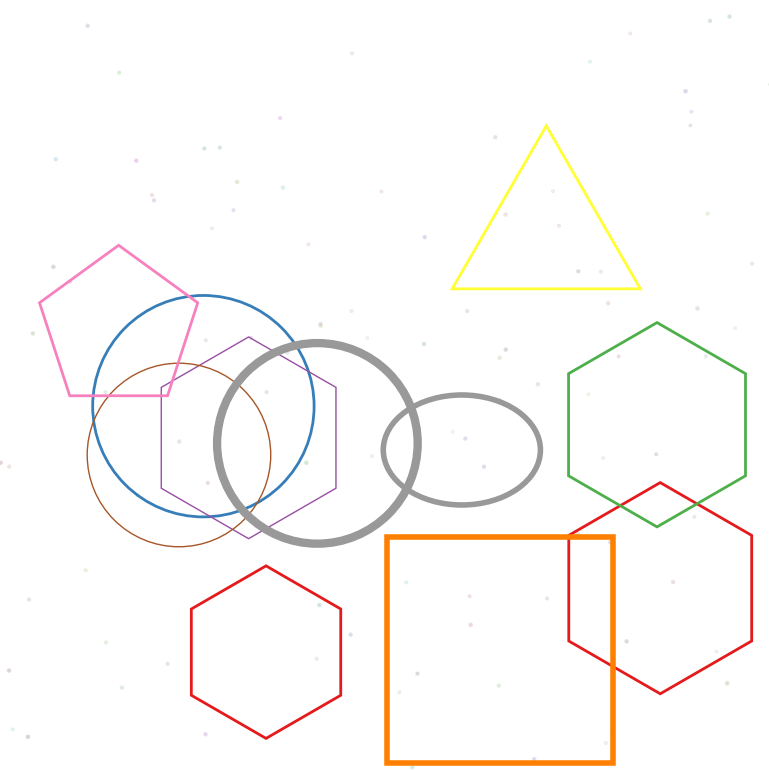[{"shape": "hexagon", "thickness": 1, "radius": 0.56, "center": [0.346, 0.153]}, {"shape": "hexagon", "thickness": 1, "radius": 0.69, "center": [0.857, 0.236]}, {"shape": "circle", "thickness": 1, "radius": 0.72, "center": [0.264, 0.472]}, {"shape": "hexagon", "thickness": 1, "radius": 0.66, "center": [0.853, 0.448]}, {"shape": "hexagon", "thickness": 0.5, "radius": 0.65, "center": [0.323, 0.431]}, {"shape": "square", "thickness": 2, "radius": 0.74, "center": [0.649, 0.156]}, {"shape": "triangle", "thickness": 1, "radius": 0.71, "center": [0.709, 0.695]}, {"shape": "circle", "thickness": 0.5, "radius": 0.6, "center": [0.232, 0.409]}, {"shape": "pentagon", "thickness": 1, "radius": 0.54, "center": [0.154, 0.573]}, {"shape": "oval", "thickness": 2, "radius": 0.51, "center": [0.6, 0.416]}, {"shape": "circle", "thickness": 3, "radius": 0.65, "center": [0.412, 0.424]}]